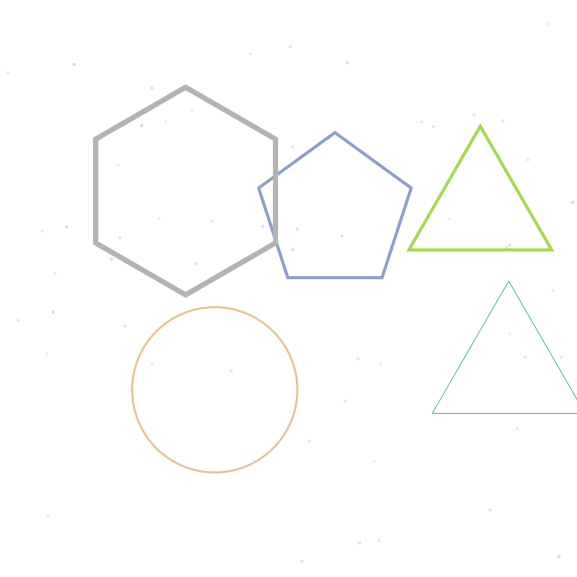[{"shape": "triangle", "thickness": 0.5, "radius": 0.76, "center": [0.881, 0.36]}, {"shape": "pentagon", "thickness": 1.5, "radius": 0.69, "center": [0.58, 0.631]}, {"shape": "triangle", "thickness": 1.5, "radius": 0.71, "center": [0.832, 0.638]}, {"shape": "circle", "thickness": 1, "radius": 0.72, "center": [0.372, 0.324]}, {"shape": "hexagon", "thickness": 2.5, "radius": 0.9, "center": [0.321, 0.668]}]